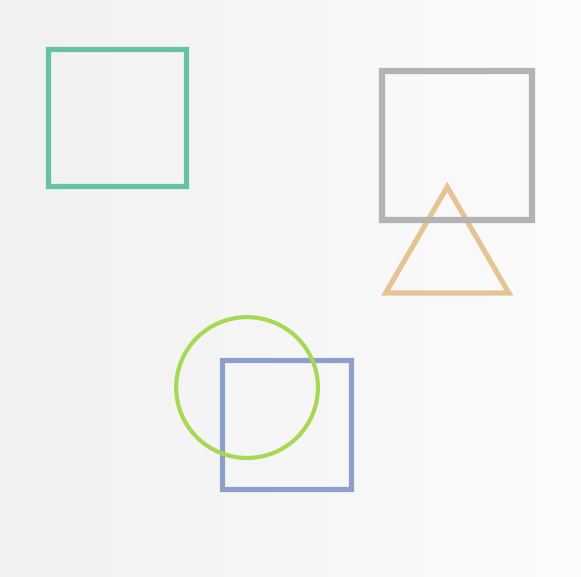[{"shape": "square", "thickness": 2.5, "radius": 0.59, "center": [0.202, 0.796]}, {"shape": "square", "thickness": 2.5, "radius": 0.56, "center": [0.493, 0.265]}, {"shape": "circle", "thickness": 2, "radius": 0.61, "center": [0.425, 0.328]}, {"shape": "triangle", "thickness": 2.5, "radius": 0.61, "center": [0.769, 0.553]}, {"shape": "square", "thickness": 3, "radius": 0.65, "center": [0.786, 0.747]}]